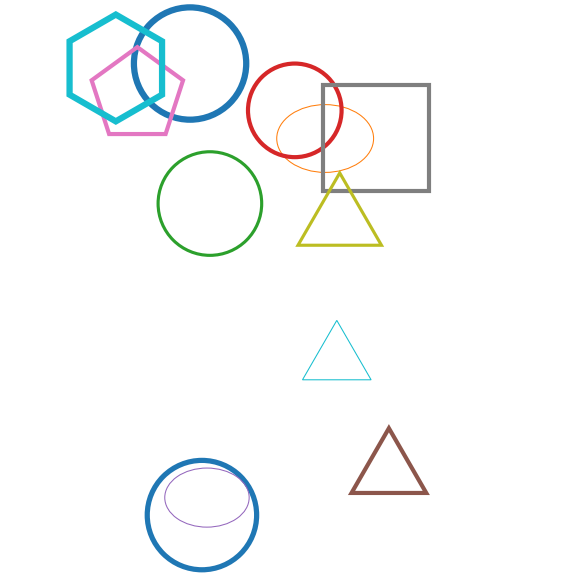[{"shape": "circle", "thickness": 3, "radius": 0.49, "center": [0.329, 0.889]}, {"shape": "circle", "thickness": 2.5, "radius": 0.47, "center": [0.35, 0.107]}, {"shape": "oval", "thickness": 0.5, "radius": 0.42, "center": [0.563, 0.759]}, {"shape": "circle", "thickness": 1.5, "radius": 0.45, "center": [0.363, 0.647]}, {"shape": "circle", "thickness": 2, "radius": 0.41, "center": [0.51, 0.808]}, {"shape": "oval", "thickness": 0.5, "radius": 0.37, "center": [0.358, 0.138]}, {"shape": "triangle", "thickness": 2, "radius": 0.37, "center": [0.673, 0.183]}, {"shape": "pentagon", "thickness": 2, "radius": 0.42, "center": [0.238, 0.834]}, {"shape": "square", "thickness": 2, "radius": 0.46, "center": [0.651, 0.761]}, {"shape": "triangle", "thickness": 1.5, "radius": 0.42, "center": [0.588, 0.616]}, {"shape": "hexagon", "thickness": 3, "radius": 0.46, "center": [0.201, 0.881]}, {"shape": "triangle", "thickness": 0.5, "radius": 0.34, "center": [0.583, 0.376]}]